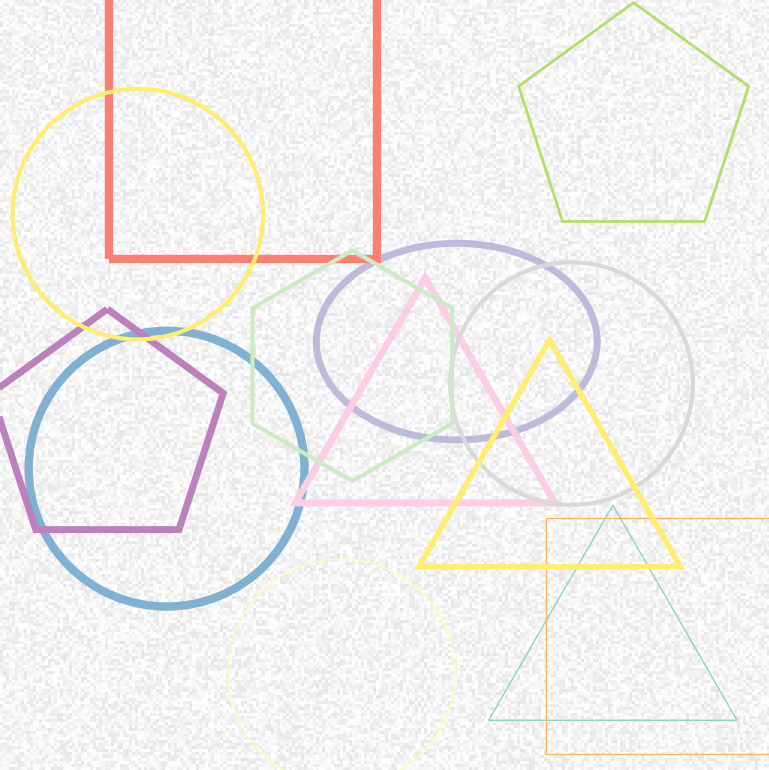[{"shape": "triangle", "thickness": 0.5, "radius": 0.93, "center": [0.796, 0.158]}, {"shape": "circle", "thickness": 0.5, "radius": 0.74, "center": [0.443, 0.126]}, {"shape": "oval", "thickness": 2.5, "radius": 0.91, "center": [0.593, 0.556]}, {"shape": "square", "thickness": 3, "radius": 0.87, "center": [0.315, 0.837]}, {"shape": "circle", "thickness": 3, "radius": 0.9, "center": [0.216, 0.391]}, {"shape": "square", "thickness": 0.5, "radius": 0.76, "center": [0.862, 0.174]}, {"shape": "pentagon", "thickness": 1, "radius": 0.79, "center": [0.823, 0.839]}, {"shape": "triangle", "thickness": 2.5, "radius": 0.97, "center": [0.552, 0.444]}, {"shape": "circle", "thickness": 1.5, "radius": 0.79, "center": [0.742, 0.502]}, {"shape": "pentagon", "thickness": 2.5, "radius": 0.79, "center": [0.139, 0.44]}, {"shape": "hexagon", "thickness": 1.5, "radius": 0.75, "center": [0.458, 0.525]}, {"shape": "triangle", "thickness": 2, "radius": 0.98, "center": [0.714, 0.362]}, {"shape": "circle", "thickness": 1.5, "radius": 0.81, "center": [0.179, 0.722]}]